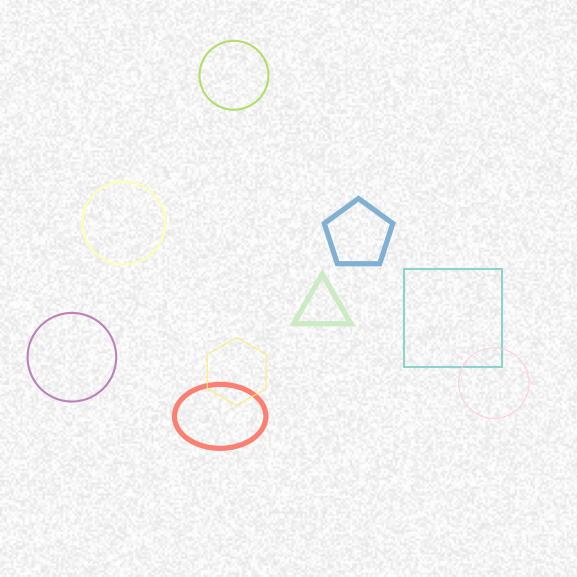[{"shape": "square", "thickness": 1, "radius": 0.42, "center": [0.785, 0.448]}, {"shape": "circle", "thickness": 1, "radius": 0.36, "center": [0.214, 0.613]}, {"shape": "oval", "thickness": 2.5, "radius": 0.4, "center": [0.381, 0.278]}, {"shape": "pentagon", "thickness": 2.5, "radius": 0.31, "center": [0.621, 0.593]}, {"shape": "circle", "thickness": 1, "radius": 0.3, "center": [0.405, 0.869]}, {"shape": "circle", "thickness": 0.5, "radius": 0.31, "center": [0.855, 0.336]}, {"shape": "circle", "thickness": 1, "radius": 0.38, "center": [0.125, 0.381]}, {"shape": "triangle", "thickness": 2.5, "radius": 0.29, "center": [0.558, 0.467]}, {"shape": "hexagon", "thickness": 0.5, "radius": 0.29, "center": [0.41, 0.356]}]